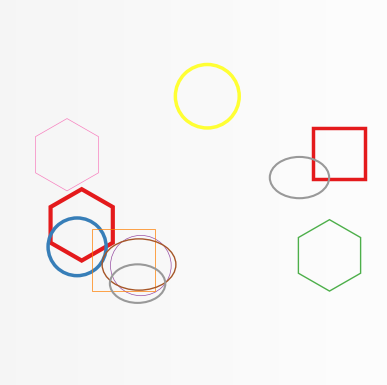[{"shape": "square", "thickness": 2.5, "radius": 0.33, "center": [0.876, 0.601]}, {"shape": "hexagon", "thickness": 3, "radius": 0.46, "center": [0.211, 0.416]}, {"shape": "circle", "thickness": 2.5, "radius": 0.37, "center": [0.199, 0.359]}, {"shape": "hexagon", "thickness": 1, "radius": 0.46, "center": [0.85, 0.337]}, {"shape": "circle", "thickness": 0.5, "radius": 0.39, "center": [0.363, 0.31]}, {"shape": "square", "thickness": 0.5, "radius": 0.41, "center": [0.318, 0.325]}, {"shape": "circle", "thickness": 2.5, "radius": 0.41, "center": [0.535, 0.75]}, {"shape": "oval", "thickness": 1, "radius": 0.48, "center": [0.359, 0.313]}, {"shape": "hexagon", "thickness": 0.5, "radius": 0.47, "center": [0.173, 0.598]}, {"shape": "oval", "thickness": 1.5, "radius": 0.38, "center": [0.773, 0.539]}, {"shape": "oval", "thickness": 1.5, "radius": 0.36, "center": [0.355, 0.263]}]